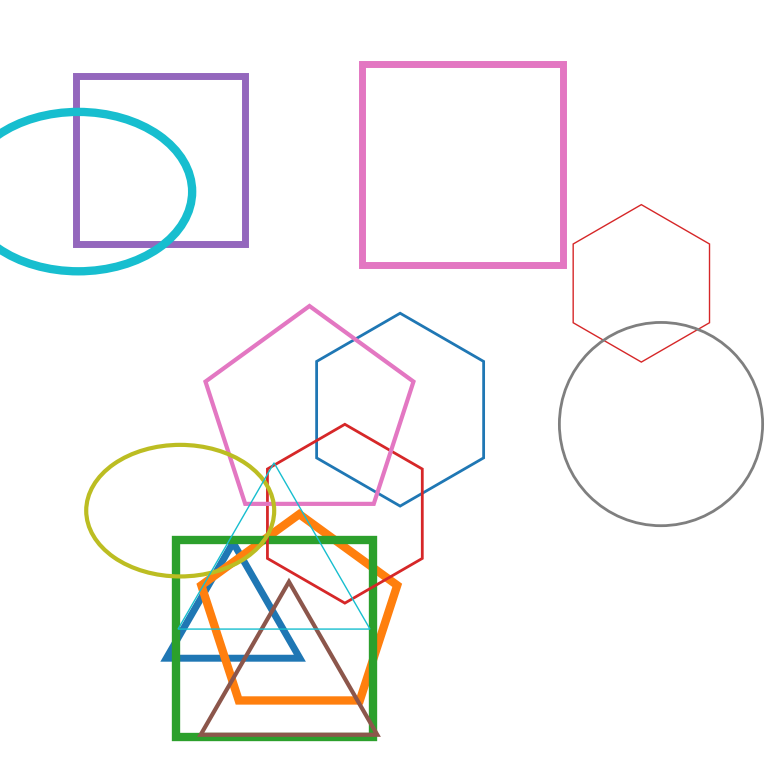[{"shape": "hexagon", "thickness": 1, "radius": 0.63, "center": [0.52, 0.468]}, {"shape": "triangle", "thickness": 2.5, "radius": 0.5, "center": [0.303, 0.195]}, {"shape": "pentagon", "thickness": 3, "radius": 0.67, "center": [0.389, 0.199]}, {"shape": "square", "thickness": 3, "radius": 0.64, "center": [0.357, 0.171]}, {"shape": "hexagon", "thickness": 1, "radius": 0.58, "center": [0.448, 0.333]}, {"shape": "hexagon", "thickness": 0.5, "radius": 0.51, "center": [0.833, 0.632]}, {"shape": "square", "thickness": 2.5, "radius": 0.55, "center": [0.208, 0.792]}, {"shape": "triangle", "thickness": 1.5, "radius": 0.66, "center": [0.375, 0.112]}, {"shape": "square", "thickness": 2.5, "radius": 0.65, "center": [0.601, 0.786]}, {"shape": "pentagon", "thickness": 1.5, "radius": 0.71, "center": [0.402, 0.461]}, {"shape": "circle", "thickness": 1, "radius": 0.66, "center": [0.858, 0.449]}, {"shape": "oval", "thickness": 1.5, "radius": 0.61, "center": [0.234, 0.337]}, {"shape": "triangle", "thickness": 0.5, "radius": 0.72, "center": [0.356, 0.255]}, {"shape": "oval", "thickness": 3, "radius": 0.74, "center": [0.102, 0.751]}]